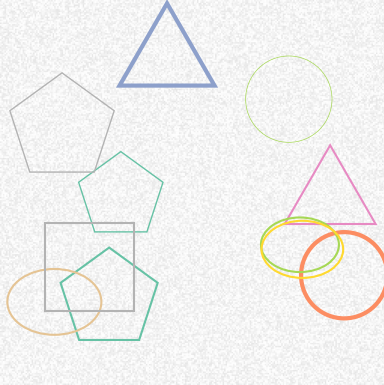[{"shape": "pentagon", "thickness": 1.5, "radius": 0.66, "center": [0.283, 0.224]}, {"shape": "pentagon", "thickness": 1, "radius": 0.58, "center": [0.314, 0.491]}, {"shape": "circle", "thickness": 3, "radius": 0.56, "center": [0.894, 0.285]}, {"shape": "triangle", "thickness": 3, "radius": 0.71, "center": [0.434, 0.849]}, {"shape": "triangle", "thickness": 1.5, "radius": 0.68, "center": [0.857, 0.486]}, {"shape": "oval", "thickness": 1.5, "radius": 0.51, "center": [0.779, 0.364]}, {"shape": "circle", "thickness": 0.5, "radius": 0.56, "center": [0.75, 0.742]}, {"shape": "oval", "thickness": 1.5, "radius": 0.53, "center": [0.785, 0.352]}, {"shape": "oval", "thickness": 1.5, "radius": 0.61, "center": [0.141, 0.216]}, {"shape": "pentagon", "thickness": 1, "radius": 0.71, "center": [0.161, 0.668]}, {"shape": "square", "thickness": 1.5, "radius": 0.58, "center": [0.233, 0.307]}]